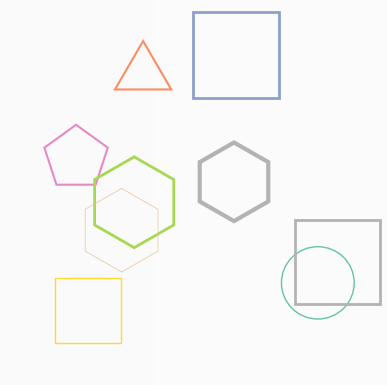[{"shape": "circle", "thickness": 1, "radius": 0.47, "center": [0.82, 0.265]}, {"shape": "triangle", "thickness": 1.5, "radius": 0.42, "center": [0.369, 0.81]}, {"shape": "square", "thickness": 2, "radius": 0.56, "center": [0.609, 0.858]}, {"shape": "pentagon", "thickness": 1.5, "radius": 0.43, "center": [0.196, 0.59]}, {"shape": "hexagon", "thickness": 2, "radius": 0.59, "center": [0.346, 0.475]}, {"shape": "square", "thickness": 1, "radius": 0.42, "center": [0.227, 0.193]}, {"shape": "hexagon", "thickness": 0.5, "radius": 0.54, "center": [0.314, 0.402]}, {"shape": "square", "thickness": 2, "radius": 0.54, "center": [0.871, 0.32]}, {"shape": "hexagon", "thickness": 3, "radius": 0.51, "center": [0.604, 0.528]}]